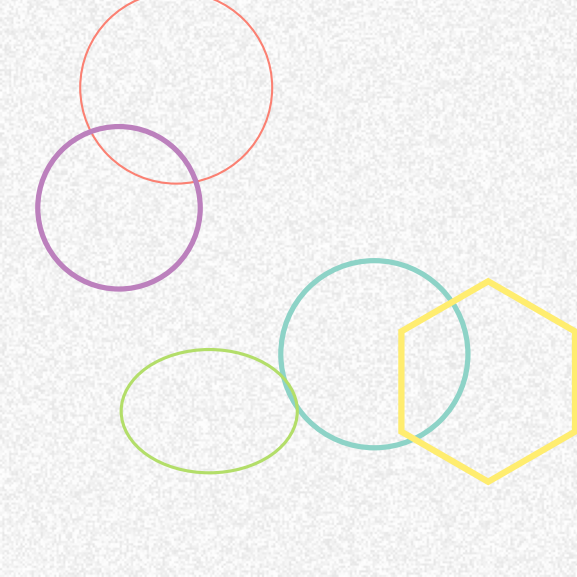[{"shape": "circle", "thickness": 2.5, "radius": 0.81, "center": [0.648, 0.386]}, {"shape": "circle", "thickness": 1, "radius": 0.83, "center": [0.305, 0.847]}, {"shape": "oval", "thickness": 1.5, "radius": 0.76, "center": [0.362, 0.287]}, {"shape": "circle", "thickness": 2.5, "radius": 0.7, "center": [0.206, 0.639]}, {"shape": "hexagon", "thickness": 3, "radius": 0.87, "center": [0.845, 0.338]}]